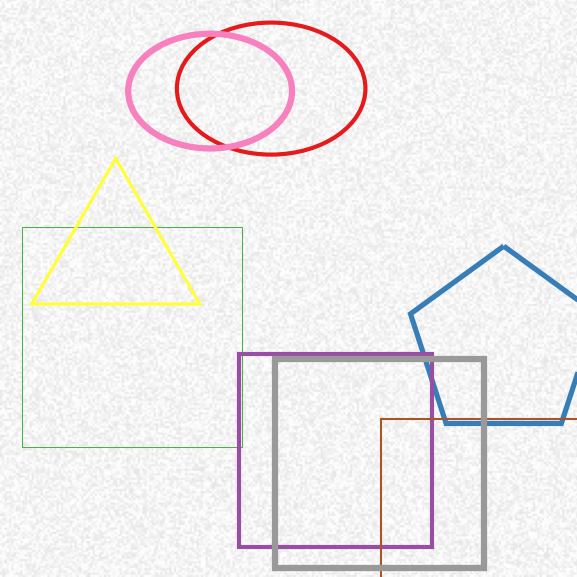[{"shape": "oval", "thickness": 2, "radius": 0.82, "center": [0.47, 0.846]}, {"shape": "pentagon", "thickness": 2.5, "radius": 0.85, "center": [0.872, 0.403]}, {"shape": "square", "thickness": 0.5, "radius": 0.95, "center": [0.229, 0.415]}, {"shape": "square", "thickness": 2, "radius": 0.84, "center": [0.581, 0.219]}, {"shape": "triangle", "thickness": 1.5, "radius": 0.84, "center": [0.2, 0.557]}, {"shape": "square", "thickness": 1, "radius": 0.85, "center": [0.831, 0.102]}, {"shape": "oval", "thickness": 3, "radius": 0.71, "center": [0.364, 0.841]}, {"shape": "square", "thickness": 3, "radius": 0.9, "center": [0.657, 0.197]}]